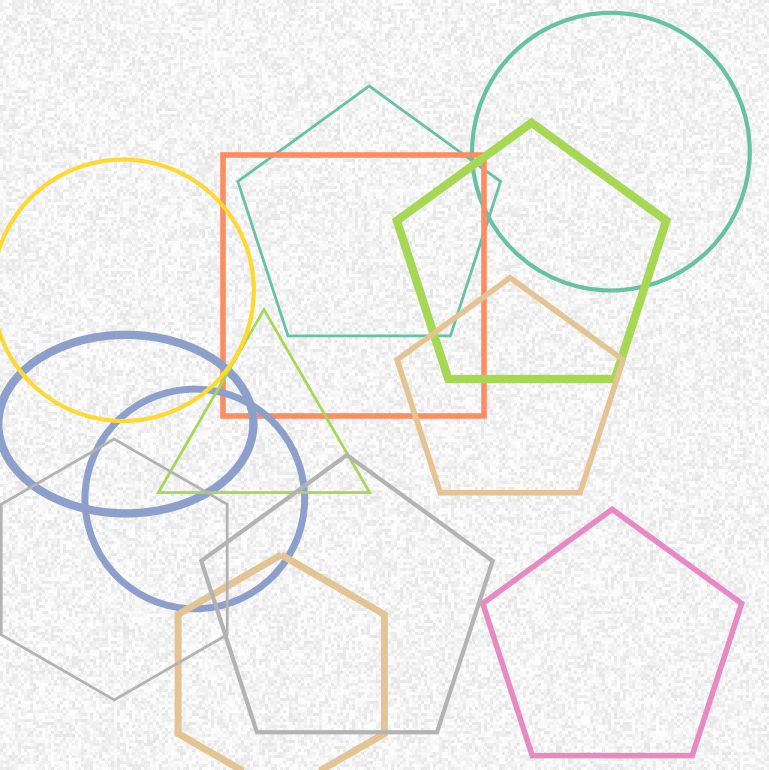[{"shape": "pentagon", "thickness": 1, "radius": 0.9, "center": [0.479, 0.709]}, {"shape": "circle", "thickness": 1.5, "radius": 0.9, "center": [0.793, 0.803]}, {"shape": "square", "thickness": 2, "radius": 0.85, "center": [0.459, 0.629]}, {"shape": "circle", "thickness": 2.5, "radius": 0.71, "center": [0.253, 0.352]}, {"shape": "oval", "thickness": 3, "radius": 0.83, "center": [0.163, 0.449]}, {"shape": "pentagon", "thickness": 2, "radius": 0.88, "center": [0.795, 0.162]}, {"shape": "pentagon", "thickness": 3, "radius": 0.92, "center": [0.69, 0.657]}, {"shape": "triangle", "thickness": 1, "radius": 0.79, "center": [0.343, 0.44]}, {"shape": "circle", "thickness": 1.5, "radius": 0.85, "center": [0.16, 0.623]}, {"shape": "hexagon", "thickness": 2.5, "radius": 0.77, "center": [0.365, 0.125]}, {"shape": "pentagon", "thickness": 2, "radius": 0.77, "center": [0.663, 0.485]}, {"shape": "pentagon", "thickness": 1.5, "radius": 0.99, "center": [0.451, 0.21]}, {"shape": "hexagon", "thickness": 1, "radius": 0.85, "center": [0.148, 0.26]}]